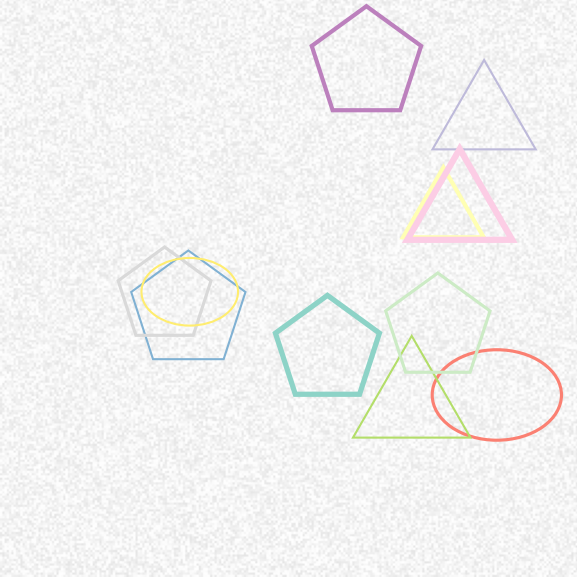[{"shape": "pentagon", "thickness": 2.5, "radius": 0.47, "center": [0.567, 0.393]}, {"shape": "triangle", "thickness": 2, "radius": 0.4, "center": [0.768, 0.629]}, {"shape": "triangle", "thickness": 1, "radius": 0.52, "center": [0.838, 0.792]}, {"shape": "oval", "thickness": 1.5, "radius": 0.56, "center": [0.86, 0.315]}, {"shape": "pentagon", "thickness": 1, "radius": 0.52, "center": [0.326, 0.461]}, {"shape": "triangle", "thickness": 1, "radius": 0.59, "center": [0.713, 0.3]}, {"shape": "triangle", "thickness": 3, "radius": 0.52, "center": [0.796, 0.636]}, {"shape": "pentagon", "thickness": 1.5, "radius": 0.42, "center": [0.285, 0.487]}, {"shape": "pentagon", "thickness": 2, "radius": 0.5, "center": [0.635, 0.889]}, {"shape": "pentagon", "thickness": 1.5, "radius": 0.48, "center": [0.758, 0.431]}, {"shape": "oval", "thickness": 1, "radius": 0.42, "center": [0.329, 0.494]}]